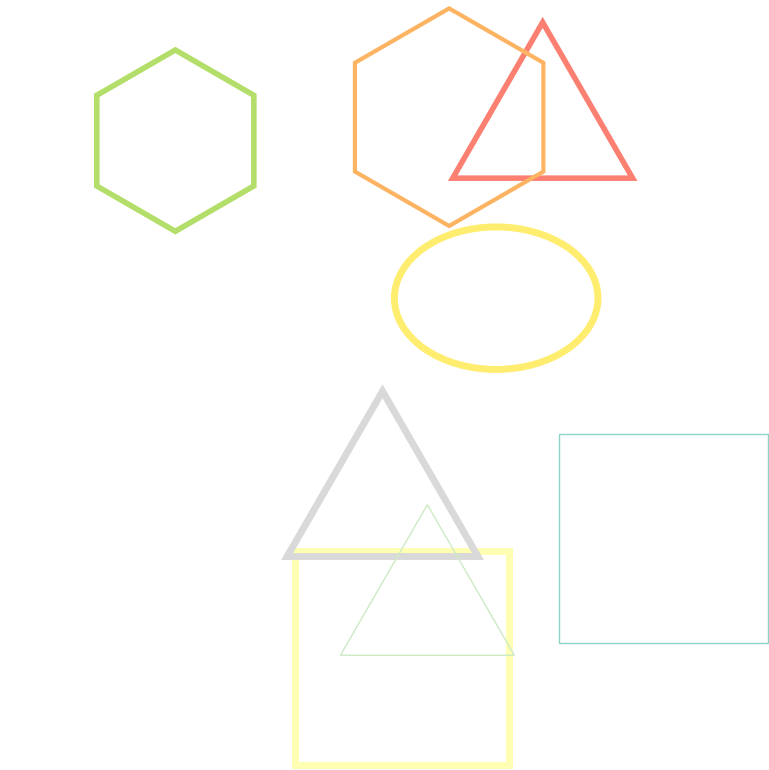[{"shape": "square", "thickness": 0.5, "radius": 0.68, "center": [0.862, 0.301]}, {"shape": "square", "thickness": 2.5, "radius": 0.69, "center": [0.522, 0.146]}, {"shape": "triangle", "thickness": 2, "radius": 0.67, "center": [0.705, 0.836]}, {"shape": "hexagon", "thickness": 1.5, "radius": 0.71, "center": [0.583, 0.848]}, {"shape": "hexagon", "thickness": 2, "radius": 0.59, "center": [0.228, 0.817]}, {"shape": "triangle", "thickness": 2.5, "radius": 0.72, "center": [0.497, 0.349]}, {"shape": "triangle", "thickness": 0.5, "radius": 0.65, "center": [0.555, 0.214]}, {"shape": "oval", "thickness": 2.5, "radius": 0.66, "center": [0.644, 0.613]}]